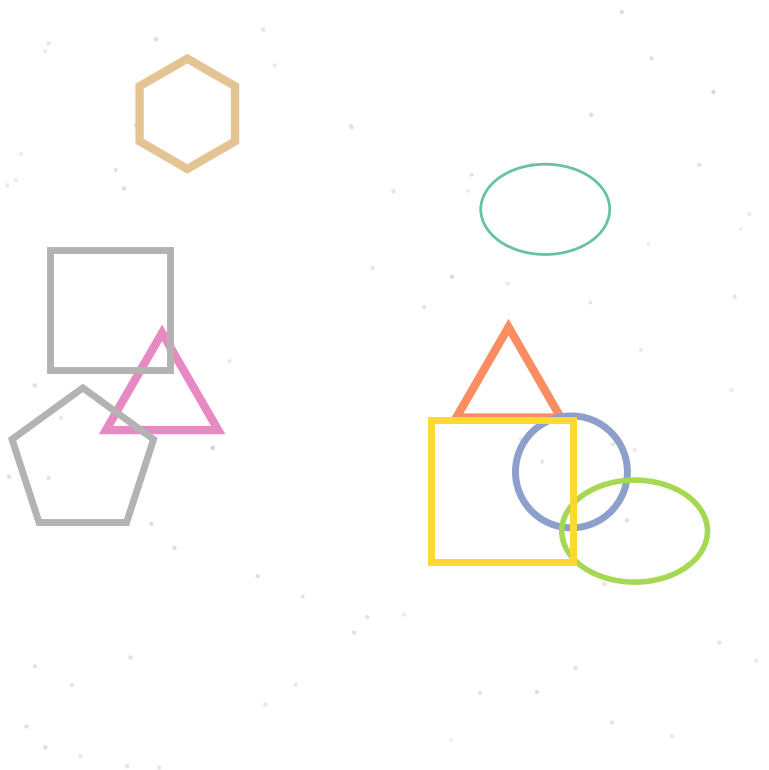[{"shape": "oval", "thickness": 1, "radius": 0.42, "center": [0.708, 0.728]}, {"shape": "triangle", "thickness": 3, "radius": 0.39, "center": [0.66, 0.497]}, {"shape": "circle", "thickness": 2.5, "radius": 0.36, "center": [0.742, 0.387]}, {"shape": "triangle", "thickness": 3, "radius": 0.42, "center": [0.21, 0.484]}, {"shape": "oval", "thickness": 2, "radius": 0.47, "center": [0.824, 0.31]}, {"shape": "square", "thickness": 2.5, "radius": 0.46, "center": [0.652, 0.362]}, {"shape": "hexagon", "thickness": 3, "radius": 0.36, "center": [0.243, 0.852]}, {"shape": "pentagon", "thickness": 2.5, "radius": 0.48, "center": [0.108, 0.4]}, {"shape": "square", "thickness": 2.5, "radius": 0.39, "center": [0.142, 0.598]}]